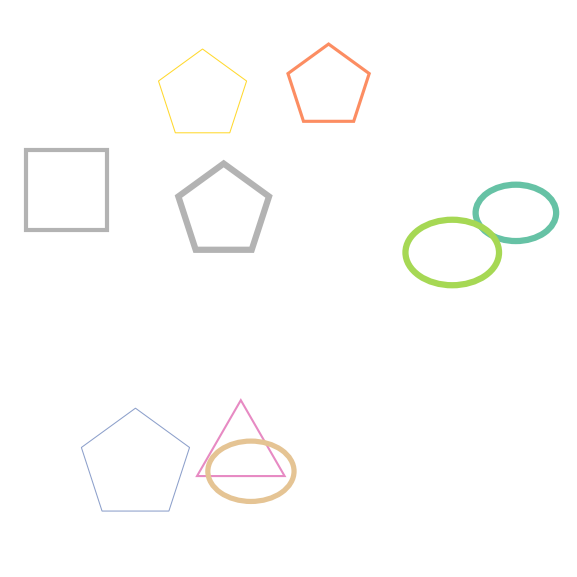[{"shape": "oval", "thickness": 3, "radius": 0.35, "center": [0.893, 0.631]}, {"shape": "pentagon", "thickness": 1.5, "radius": 0.37, "center": [0.569, 0.849]}, {"shape": "pentagon", "thickness": 0.5, "radius": 0.49, "center": [0.235, 0.194]}, {"shape": "triangle", "thickness": 1, "radius": 0.44, "center": [0.417, 0.219]}, {"shape": "oval", "thickness": 3, "radius": 0.41, "center": [0.783, 0.562]}, {"shape": "pentagon", "thickness": 0.5, "radius": 0.4, "center": [0.351, 0.834]}, {"shape": "oval", "thickness": 2.5, "radius": 0.37, "center": [0.435, 0.183]}, {"shape": "pentagon", "thickness": 3, "radius": 0.41, "center": [0.387, 0.633]}, {"shape": "square", "thickness": 2, "radius": 0.35, "center": [0.115, 0.67]}]